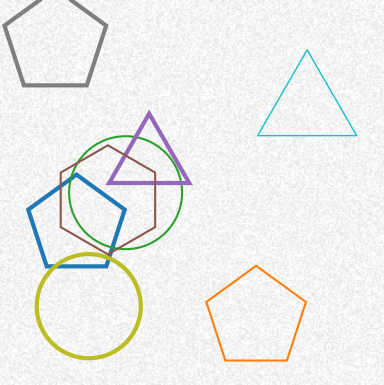[{"shape": "pentagon", "thickness": 3, "radius": 0.66, "center": [0.199, 0.415]}, {"shape": "pentagon", "thickness": 1.5, "radius": 0.68, "center": [0.665, 0.174]}, {"shape": "circle", "thickness": 1.5, "radius": 0.73, "center": [0.326, 0.5]}, {"shape": "triangle", "thickness": 3, "radius": 0.6, "center": [0.387, 0.585]}, {"shape": "hexagon", "thickness": 1.5, "radius": 0.71, "center": [0.28, 0.481]}, {"shape": "pentagon", "thickness": 3, "radius": 0.69, "center": [0.144, 0.891]}, {"shape": "circle", "thickness": 3, "radius": 0.68, "center": [0.231, 0.205]}, {"shape": "triangle", "thickness": 1, "radius": 0.74, "center": [0.798, 0.722]}]